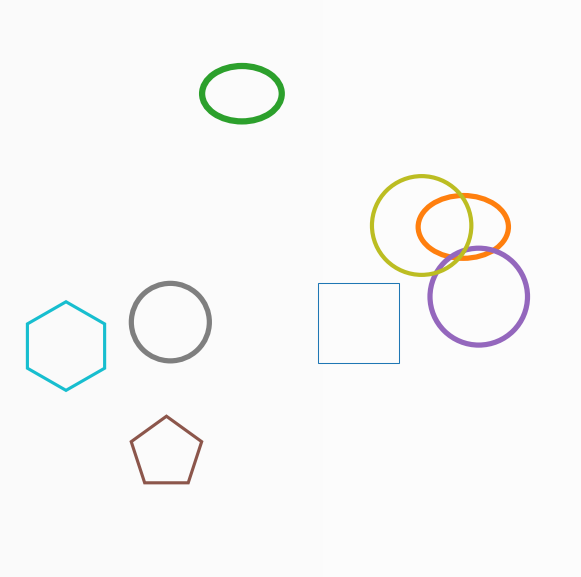[{"shape": "square", "thickness": 0.5, "radius": 0.35, "center": [0.616, 0.44]}, {"shape": "oval", "thickness": 2.5, "radius": 0.39, "center": [0.797, 0.606]}, {"shape": "oval", "thickness": 3, "radius": 0.34, "center": [0.416, 0.837]}, {"shape": "circle", "thickness": 2.5, "radius": 0.42, "center": [0.824, 0.485]}, {"shape": "pentagon", "thickness": 1.5, "radius": 0.32, "center": [0.286, 0.215]}, {"shape": "circle", "thickness": 2.5, "radius": 0.34, "center": [0.293, 0.441]}, {"shape": "circle", "thickness": 2, "radius": 0.43, "center": [0.725, 0.609]}, {"shape": "hexagon", "thickness": 1.5, "radius": 0.38, "center": [0.114, 0.4]}]